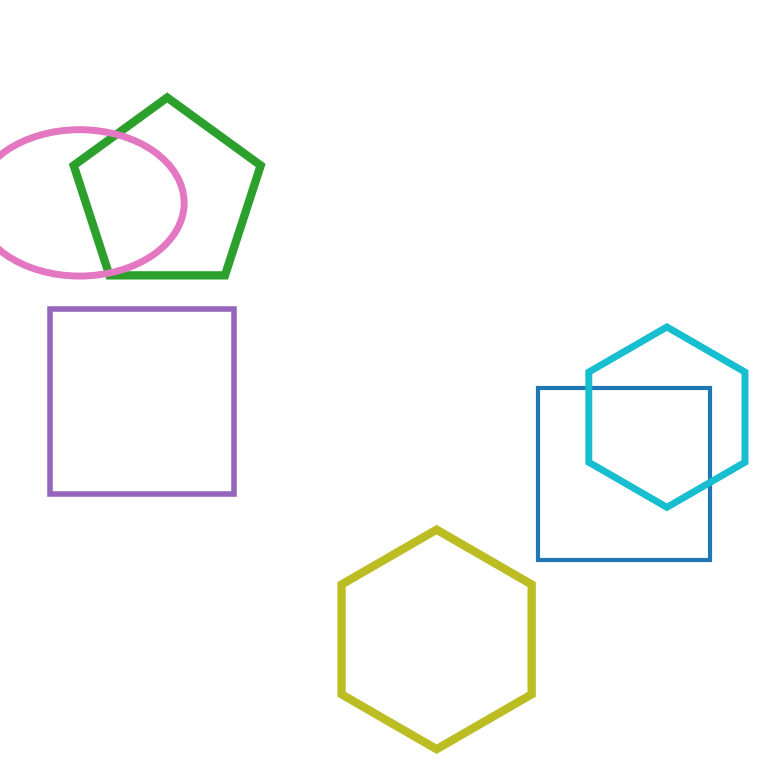[{"shape": "square", "thickness": 1.5, "radius": 0.56, "center": [0.81, 0.385]}, {"shape": "pentagon", "thickness": 3, "radius": 0.64, "center": [0.217, 0.746]}, {"shape": "square", "thickness": 2, "radius": 0.6, "center": [0.185, 0.479]}, {"shape": "oval", "thickness": 2.5, "radius": 0.68, "center": [0.103, 0.737]}, {"shape": "hexagon", "thickness": 3, "radius": 0.71, "center": [0.567, 0.17]}, {"shape": "hexagon", "thickness": 2.5, "radius": 0.59, "center": [0.866, 0.458]}]